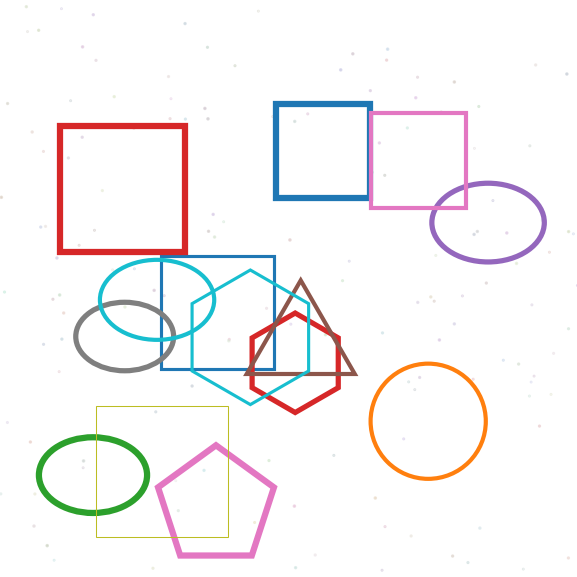[{"shape": "square", "thickness": 3, "radius": 0.41, "center": [0.559, 0.737]}, {"shape": "square", "thickness": 1.5, "radius": 0.49, "center": [0.377, 0.458]}, {"shape": "circle", "thickness": 2, "radius": 0.5, "center": [0.741, 0.27]}, {"shape": "oval", "thickness": 3, "radius": 0.47, "center": [0.161, 0.176]}, {"shape": "square", "thickness": 3, "radius": 0.54, "center": [0.212, 0.672]}, {"shape": "hexagon", "thickness": 2.5, "radius": 0.43, "center": [0.511, 0.371]}, {"shape": "oval", "thickness": 2.5, "radius": 0.49, "center": [0.845, 0.614]}, {"shape": "triangle", "thickness": 2, "radius": 0.54, "center": [0.521, 0.406]}, {"shape": "square", "thickness": 2, "radius": 0.41, "center": [0.725, 0.721]}, {"shape": "pentagon", "thickness": 3, "radius": 0.53, "center": [0.374, 0.123]}, {"shape": "oval", "thickness": 2.5, "radius": 0.42, "center": [0.216, 0.416]}, {"shape": "square", "thickness": 0.5, "radius": 0.57, "center": [0.28, 0.183]}, {"shape": "oval", "thickness": 2, "radius": 0.49, "center": [0.272, 0.48]}, {"shape": "hexagon", "thickness": 1.5, "radius": 0.58, "center": [0.434, 0.415]}]